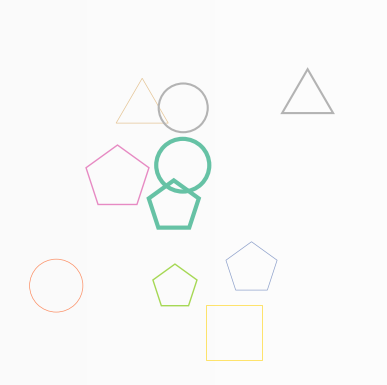[{"shape": "circle", "thickness": 3, "radius": 0.34, "center": [0.472, 0.571]}, {"shape": "pentagon", "thickness": 3, "radius": 0.34, "center": [0.448, 0.464]}, {"shape": "circle", "thickness": 0.5, "radius": 0.34, "center": [0.145, 0.258]}, {"shape": "pentagon", "thickness": 0.5, "radius": 0.35, "center": [0.649, 0.303]}, {"shape": "pentagon", "thickness": 1, "radius": 0.43, "center": [0.303, 0.538]}, {"shape": "pentagon", "thickness": 1, "radius": 0.3, "center": [0.451, 0.254]}, {"shape": "square", "thickness": 0.5, "radius": 0.36, "center": [0.604, 0.135]}, {"shape": "triangle", "thickness": 0.5, "radius": 0.39, "center": [0.367, 0.719]}, {"shape": "triangle", "thickness": 1.5, "radius": 0.38, "center": [0.794, 0.744]}, {"shape": "circle", "thickness": 1.5, "radius": 0.32, "center": [0.473, 0.72]}]